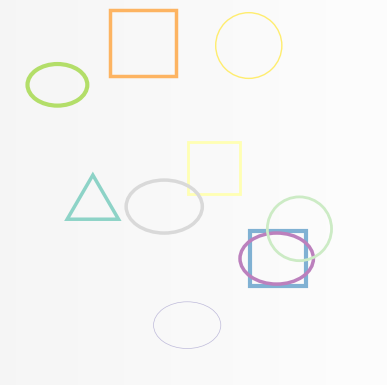[{"shape": "triangle", "thickness": 2.5, "radius": 0.38, "center": [0.24, 0.469]}, {"shape": "square", "thickness": 2, "radius": 0.33, "center": [0.552, 0.564]}, {"shape": "oval", "thickness": 0.5, "radius": 0.43, "center": [0.483, 0.155]}, {"shape": "square", "thickness": 3, "radius": 0.36, "center": [0.717, 0.329]}, {"shape": "square", "thickness": 2.5, "radius": 0.43, "center": [0.368, 0.888]}, {"shape": "oval", "thickness": 3, "radius": 0.39, "center": [0.148, 0.78]}, {"shape": "oval", "thickness": 2.5, "radius": 0.49, "center": [0.424, 0.463]}, {"shape": "oval", "thickness": 2.5, "radius": 0.47, "center": [0.714, 0.328]}, {"shape": "circle", "thickness": 2, "radius": 0.41, "center": [0.773, 0.406]}, {"shape": "circle", "thickness": 1, "radius": 0.43, "center": [0.642, 0.882]}]